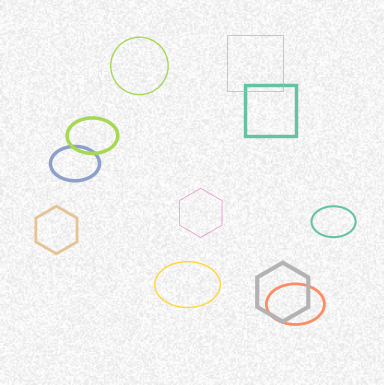[{"shape": "oval", "thickness": 1.5, "radius": 0.29, "center": [0.866, 0.424]}, {"shape": "square", "thickness": 2.5, "radius": 0.34, "center": [0.703, 0.713]}, {"shape": "oval", "thickness": 2, "radius": 0.38, "center": [0.767, 0.21]}, {"shape": "oval", "thickness": 2.5, "radius": 0.32, "center": [0.195, 0.575]}, {"shape": "hexagon", "thickness": 0.5, "radius": 0.32, "center": [0.521, 0.447]}, {"shape": "circle", "thickness": 1, "radius": 0.37, "center": [0.362, 0.829]}, {"shape": "oval", "thickness": 2.5, "radius": 0.33, "center": [0.24, 0.648]}, {"shape": "oval", "thickness": 1, "radius": 0.43, "center": [0.487, 0.261]}, {"shape": "hexagon", "thickness": 2, "radius": 0.31, "center": [0.147, 0.403]}, {"shape": "hexagon", "thickness": 3, "radius": 0.38, "center": [0.734, 0.241]}, {"shape": "square", "thickness": 0.5, "radius": 0.37, "center": [0.662, 0.836]}]